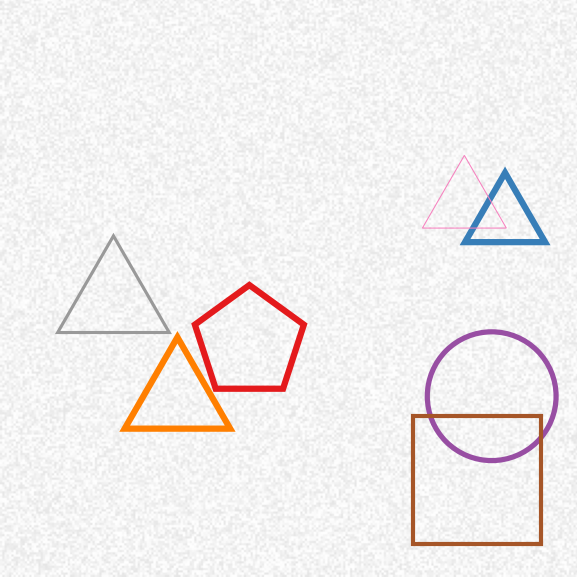[{"shape": "pentagon", "thickness": 3, "radius": 0.5, "center": [0.432, 0.406]}, {"shape": "triangle", "thickness": 3, "radius": 0.4, "center": [0.875, 0.62]}, {"shape": "circle", "thickness": 2.5, "radius": 0.56, "center": [0.851, 0.313]}, {"shape": "triangle", "thickness": 3, "radius": 0.53, "center": [0.307, 0.31]}, {"shape": "square", "thickness": 2, "radius": 0.55, "center": [0.825, 0.169]}, {"shape": "triangle", "thickness": 0.5, "radius": 0.42, "center": [0.804, 0.646]}, {"shape": "triangle", "thickness": 1.5, "radius": 0.56, "center": [0.196, 0.479]}]